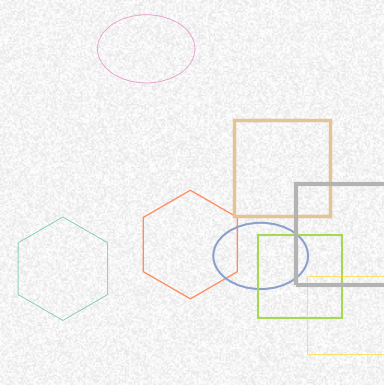[{"shape": "hexagon", "thickness": 0.5, "radius": 0.67, "center": [0.163, 0.302]}, {"shape": "hexagon", "thickness": 1, "radius": 0.71, "center": [0.494, 0.365]}, {"shape": "oval", "thickness": 1.5, "radius": 0.61, "center": [0.677, 0.335]}, {"shape": "oval", "thickness": 0.5, "radius": 0.63, "center": [0.38, 0.873]}, {"shape": "square", "thickness": 1.5, "radius": 0.54, "center": [0.779, 0.282]}, {"shape": "square", "thickness": 0.5, "radius": 0.5, "center": [0.898, 0.182]}, {"shape": "square", "thickness": 2.5, "radius": 0.62, "center": [0.733, 0.565]}, {"shape": "square", "thickness": 3, "radius": 0.65, "center": [0.898, 0.391]}]